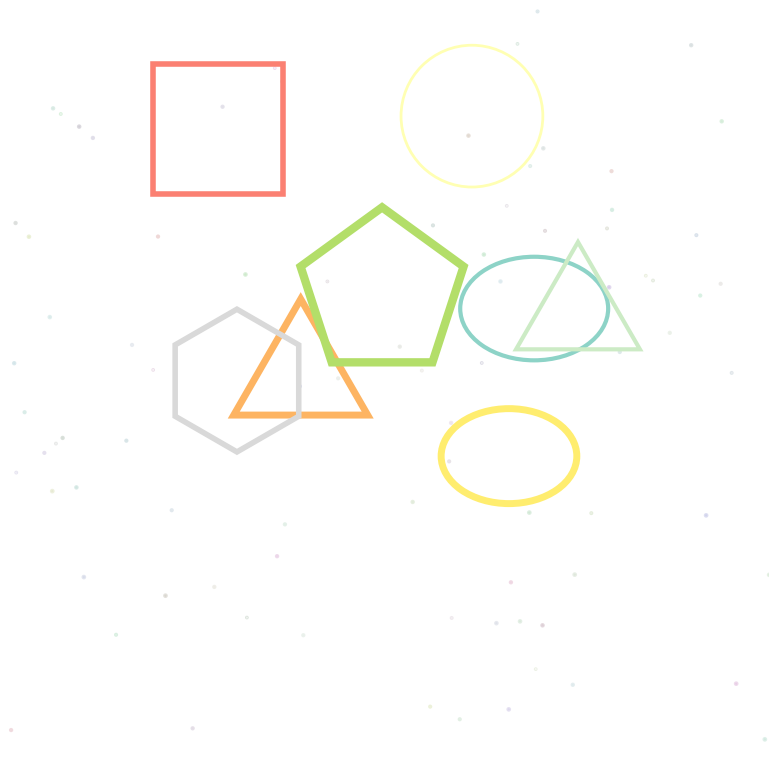[{"shape": "oval", "thickness": 1.5, "radius": 0.48, "center": [0.694, 0.599]}, {"shape": "circle", "thickness": 1, "radius": 0.46, "center": [0.613, 0.849]}, {"shape": "square", "thickness": 2, "radius": 0.42, "center": [0.284, 0.832]}, {"shape": "triangle", "thickness": 2.5, "radius": 0.5, "center": [0.391, 0.511]}, {"shape": "pentagon", "thickness": 3, "radius": 0.56, "center": [0.496, 0.619]}, {"shape": "hexagon", "thickness": 2, "radius": 0.46, "center": [0.308, 0.506]}, {"shape": "triangle", "thickness": 1.5, "radius": 0.46, "center": [0.751, 0.593]}, {"shape": "oval", "thickness": 2.5, "radius": 0.44, "center": [0.661, 0.408]}]